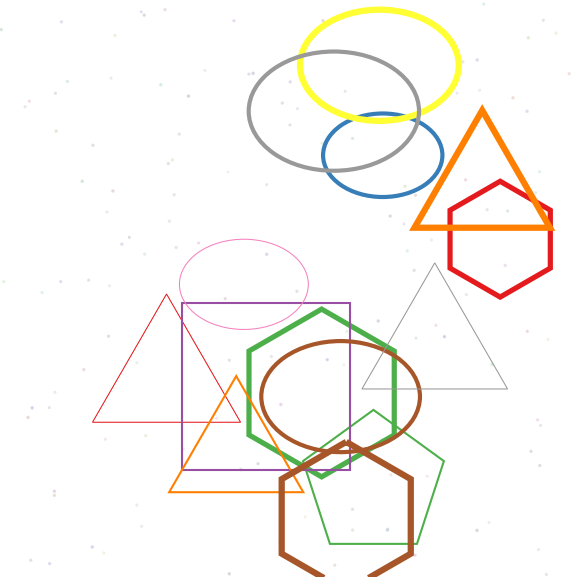[{"shape": "hexagon", "thickness": 2.5, "radius": 0.5, "center": [0.866, 0.585]}, {"shape": "triangle", "thickness": 0.5, "radius": 0.74, "center": [0.288, 0.342]}, {"shape": "oval", "thickness": 2, "radius": 0.52, "center": [0.663, 0.73]}, {"shape": "pentagon", "thickness": 1, "radius": 0.64, "center": [0.647, 0.161]}, {"shape": "hexagon", "thickness": 2.5, "radius": 0.73, "center": [0.557, 0.319]}, {"shape": "square", "thickness": 1, "radius": 0.72, "center": [0.46, 0.33]}, {"shape": "triangle", "thickness": 3, "radius": 0.68, "center": [0.835, 0.673]}, {"shape": "triangle", "thickness": 1, "radius": 0.67, "center": [0.409, 0.214]}, {"shape": "oval", "thickness": 3, "radius": 0.69, "center": [0.657, 0.886]}, {"shape": "oval", "thickness": 2, "radius": 0.69, "center": [0.59, 0.312]}, {"shape": "hexagon", "thickness": 3, "radius": 0.65, "center": [0.6, 0.105]}, {"shape": "oval", "thickness": 0.5, "radius": 0.56, "center": [0.422, 0.507]}, {"shape": "oval", "thickness": 2, "radius": 0.74, "center": [0.578, 0.807]}, {"shape": "triangle", "thickness": 0.5, "radius": 0.73, "center": [0.753, 0.398]}]